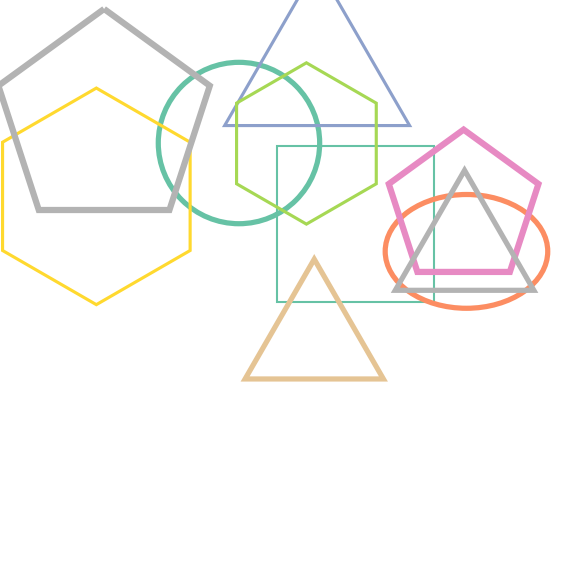[{"shape": "circle", "thickness": 2.5, "radius": 0.7, "center": [0.414, 0.751]}, {"shape": "square", "thickness": 1, "radius": 0.68, "center": [0.616, 0.611]}, {"shape": "oval", "thickness": 2.5, "radius": 0.7, "center": [0.808, 0.564]}, {"shape": "triangle", "thickness": 1.5, "radius": 0.92, "center": [0.549, 0.874]}, {"shape": "pentagon", "thickness": 3, "radius": 0.68, "center": [0.803, 0.638]}, {"shape": "hexagon", "thickness": 1.5, "radius": 0.7, "center": [0.531, 0.751]}, {"shape": "hexagon", "thickness": 1.5, "radius": 0.94, "center": [0.167, 0.659]}, {"shape": "triangle", "thickness": 2.5, "radius": 0.69, "center": [0.544, 0.412]}, {"shape": "pentagon", "thickness": 3, "radius": 0.96, "center": [0.18, 0.791]}, {"shape": "triangle", "thickness": 2.5, "radius": 0.69, "center": [0.804, 0.566]}]